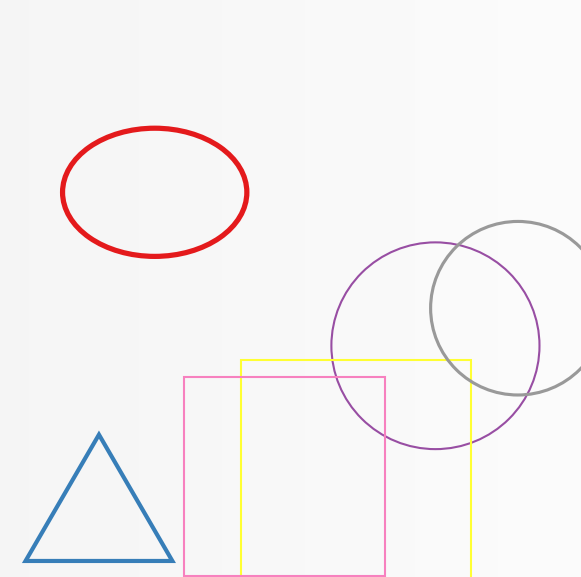[{"shape": "oval", "thickness": 2.5, "radius": 0.79, "center": [0.266, 0.666]}, {"shape": "triangle", "thickness": 2, "radius": 0.73, "center": [0.17, 0.101]}, {"shape": "circle", "thickness": 1, "radius": 0.9, "center": [0.749, 0.4]}, {"shape": "square", "thickness": 1, "radius": 0.99, "center": [0.613, 0.179]}, {"shape": "square", "thickness": 1, "radius": 0.86, "center": [0.489, 0.174]}, {"shape": "circle", "thickness": 1.5, "radius": 0.75, "center": [0.891, 0.465]}]